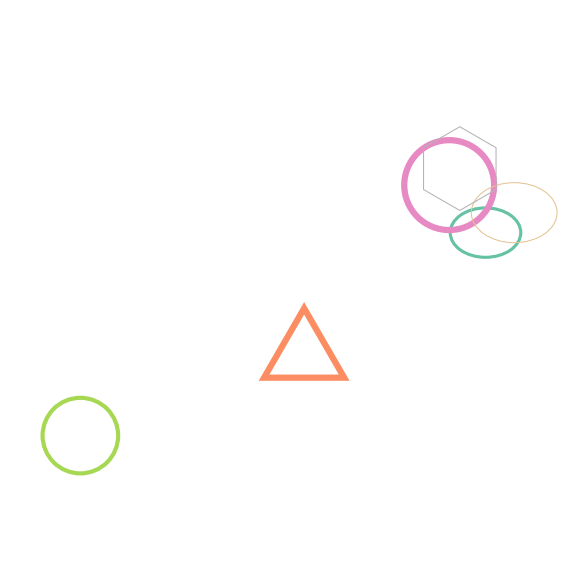[{"shape": "oval", "thickness": 1.5, "radius": 0.31, "center": [0.841, 0.596]}, {"shape": "triangle", "thickness": 3, "radius": 0.4, "center": [0.527, 0.385]}, {"shape": "circle", "thickness": 3, "radius": 0.39, "center": [0.778, 0.679]}, {"shape": "circle", "thickness": 2, "radius": 0.33, "center": [0.139, 0.245]}, {"shape": "oval", "thickness": 0.5, "radius": 0.37, "center": [0.89, 0.631]}, {"shape": "hexagon", "thickness": 0.5, "radius": 0.36, "center": [0.796, 0.707]}]